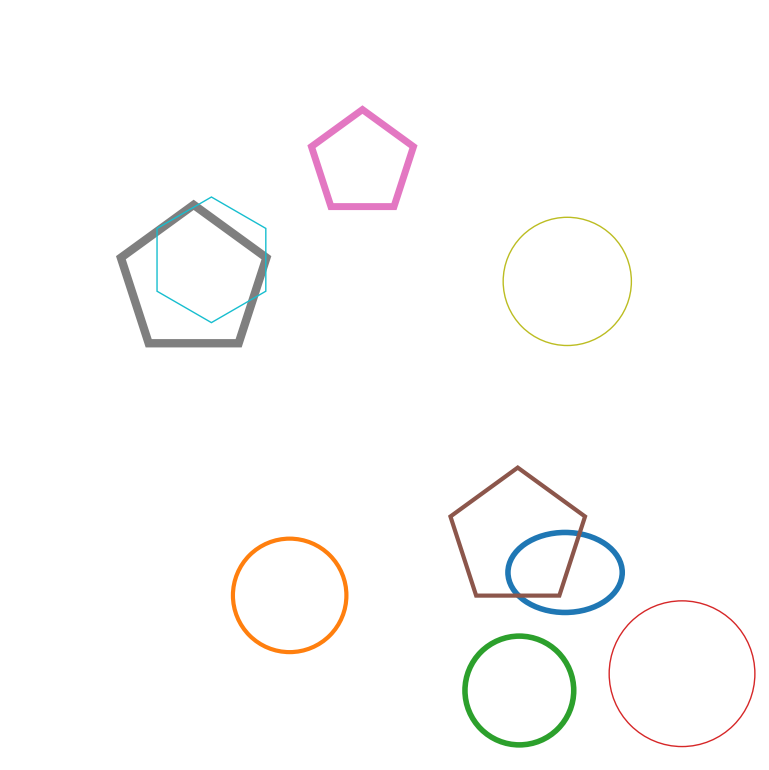[{"shape": "oval", "thickness": 2, "radius": 0.37, "center": [0.734, 0.257]}, {"shape": "circle", "thickness": 1.5, "radius": 0.37, "center": [0.376, 0.227]}, {"shape": "circle", "thickness": 2, "radius": 0.35, "center": [0.674, 0.103]}, {"shape": "circle", "thickness": 0.5, "radius": 0.47, "center": [0.886, 0.125]}, {"shape": "pentagon", "thickness": 1.5, "radius": 0.46, "center": [0.672, 0.301]}, {"shape": "pentagon", "thickness": 2.5, "radius": 0.35, "center": [0.471, 0.788]}, {"shape": "pentagon", "thickness": 3, "radius": 0.5, "center": [0.252, 0.635]}, {"shape": "circle", "thickness": 0.5, "radius": 0.42, "center": [0.737, 0.635]}, {"shape": "hexagon", "thickness": 0.5, "radius": 0.41, "center": [0.275, 0.663]}]